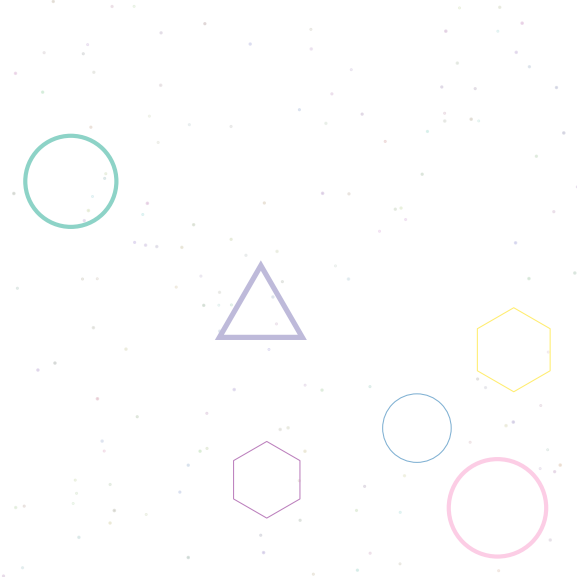[{"shape": "circle", "thickness": 2, "radius": 0.39, "center": [0.123, 0.685]}, {"shape": "triangle", "thickness": 2.5, "radius": 0.41, "center": [0.452, 0.456]}, {"shape": "circle", "thickness": 0.5, "radius": 0.3, "center": [0.722, 0.258]}, {"shape": "circle", "thickness": 2, "radius": 0.42, "center": [0.861, 0.12]}, {"shape": "hexagon", "thickness": 0.5, "radius": 0.33, "center": [0.462, 0.168]}, {"shape": "hexagon", "thickness": 0.5, "radius": 0.36, "center": [0.89, 0.394]}]